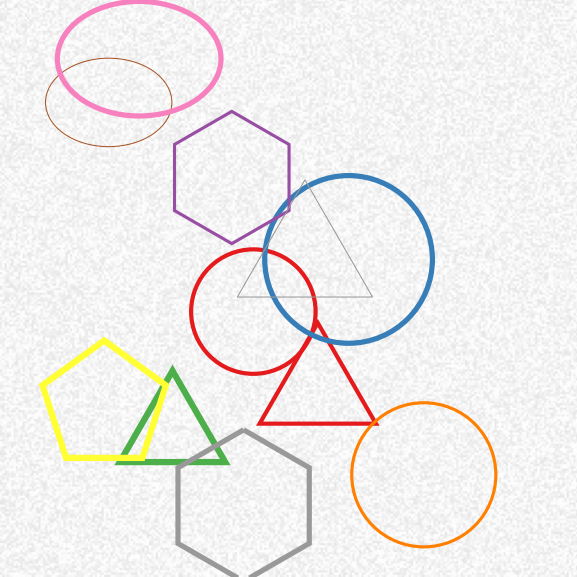[{"shape": "circle", "thickness": 2, "radius": 0.54, "center": [0.439, 0.46]}, {"shape": "triangle", "thickness": 2, "radius": 0.58, "center": [0.55, 0.324]}, {"shape": "circle", "thickness": 2.5, "radius": 0.73, "center": [0.604, 0.55]}, {"shape": "triangle", "thickness": 3, "radius": 0.53, "center": [0.299, 0.252]}, {"shape": "hexagon", "thickness": 1.5, "radius": 0.57, "center": [0.401, 0.692]}, {"shape": "circle", "thickness": 1.5, "radius": 0.62, "center": [0.734, 0.177]}, {"shape": "pentagon", "thickness": 3, "radius": 0.56, "center": [0.18, 0.297]}, {"shape": "oval", "thickness": 0.5, "radius": 0.55, "center": [0.188, 0.822]}, {"shape": "oval", "thickness": 2.5, "radius": 0.71, "center": [0.241, 0.897]}, {"shape": "triangle", "thickness": 0.5, "radius": 0.68, "center": [0.528, 0.552]}, {"shape": "hexagon", "thickness": 2.5, "radius": 0.66, "center": [0.422, 0.124]}]